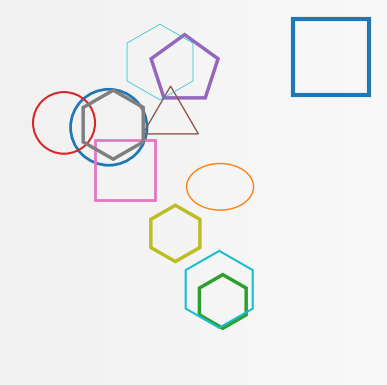[{"shape": "circle", "thickness": 2, "radius": 0.49, "center": [0.281, 0.669]}, {"shape": "square", "thickness": 3, "radius": 0.49, "center": [0.854, 0.853]}, {"shape": "oval", "thickness": 1, "radius": 0.43, "center": [0.568, 0.515]}, {"shape": "hexagon", "thickness": 2.5, "radius": 0.35, "center": [0.575, 0.217]}, {"shape": "circle", "thickness": 1.5, "radius": 0.4, "center": [0.165, 0.681]}, {"shape": "pentagon", "thickness": 2.5, "radius": 0.45, "center": [0.476, 0.819]}, {"shape": "triangle", "thickness": 1, "radius": 0.41, "center": [0.44, 0.694]}, {"shape": "square", "thickness": 2, "radius": 0.39, "center": [0.323, 0.559]}, {"shape": "hexagon", "thickness": 2.5, "radius": 0.45, "center": [0.292, 0.676]}, {"shape": "hexagon", "thickness": 2.5, "radius": 0.37, "center": [0.453, 0.394]}, {"shape": "hexagon", "thickness": 1.5, "radius": 0.5, "center": [0.566, 0.248]}, {"shape": "hexagon", "thickness": 0.5, "radius": 0.49, "center": [0.413, 0.839]}]